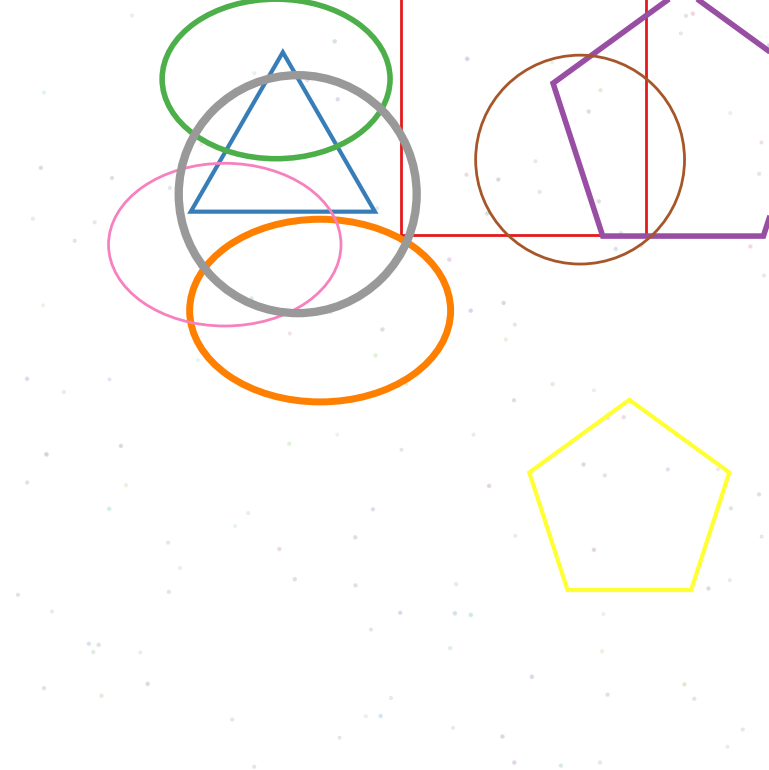[{"shape": "square", "thickness": 1, "radius": 0.8, "center": [0.68, 0.854]}, {"shape": "triangle", "thickness": 1.5, "radius": 0.69, "center": [0.367, 0.794]}, {"shape": "oval", "thickness": 2, "radius": 0.74, "center": [0.359, 0.897]}, {"shape": "pentagon", "thickness": 2, "radius": 0.89, "center": [0.887, 0.837]}, {"shape": "oval", "thickness": 2.5, "radius": 0.85, "center": [0.416, 0.597]}, {"shape": "pentagon", "thickness": 1.5, "radius": 0.68, "center": [0.817, 0.344]}, {"shape": "circle", "thickness": 1, "radius": 0.68, "center": [0.753, 0.793]}, {"shape": "oval", "thickness": 1, "radius": 0.75, "center": [0.292, 0.682]}, {"shape": "circle", "thickness": 3, "radius": 0.77, "center": [0.387, 0.748]}]